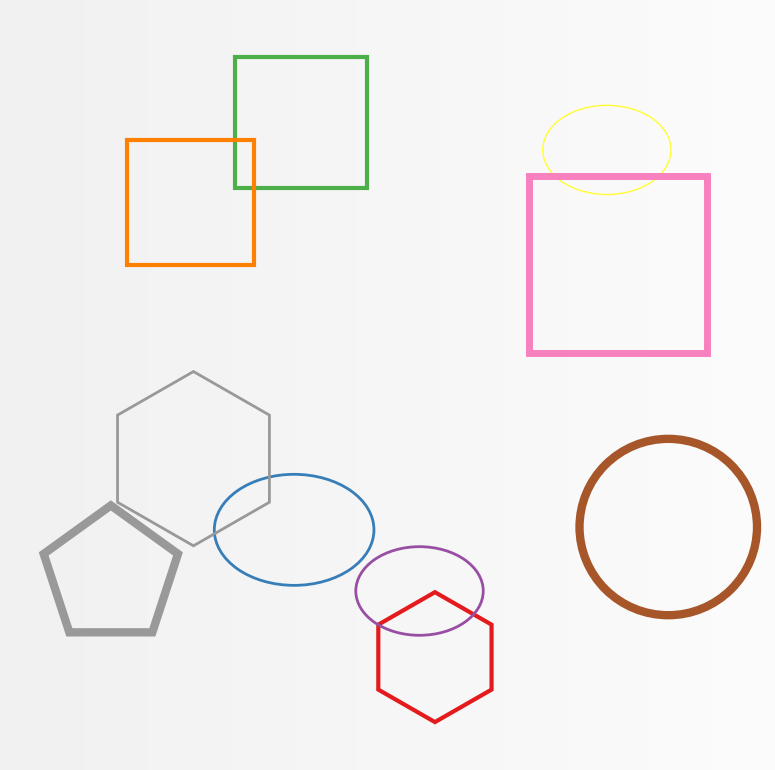[{"shape": "hexagon", "thickness": 1.5, "radius": 0.42, "center": [0.561, 0.147]}, {"shape": "oval", "thickness": 1, "radius": 0.51, "center": [0.38, 0.312]}, {"shape": "square", "thickness": 1.5, "radius": 0.43, "center": [0.388, 0.841]}, {"shape": "oval", "thickness": 1, "radius": 0.41, "center": [0.541, 0.232]}, {"shape": "square", "thickness": 1.5, "radius": 0.41, "center": [0.246, 0.737]}, {"shape": "oval", "thickness": 0.5, "radius": 0.41, "center": [0.783, 0.805]}, {"shape": "circle", "thickness": 3, "radius": 0.57, "center": [0.862, 0.316]}, {"shape": "square", "thickness": 2.5, "radius": 0.58, "center": [0.798, 0.657]}, {"shape": "hexagon", "thickness": 1, "radius": 0.57, "center": [0.25, 0.404]}, {"shape": "pentagon", "thickness": 3, "radius": 0.46, "center": [0.143, 0.252]}]